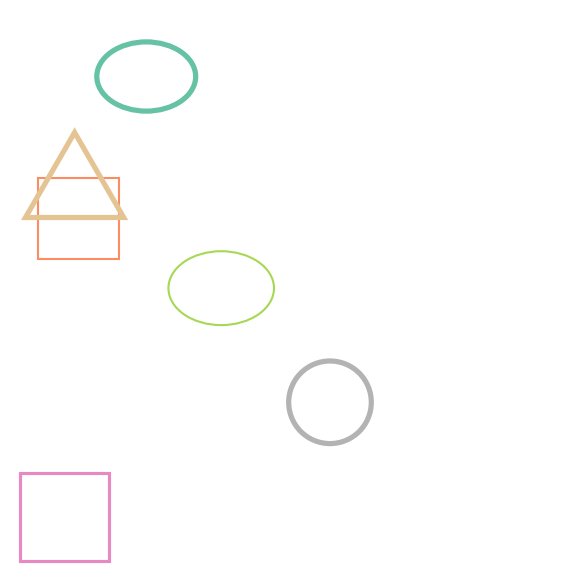[{"shape": "oval", "thickness": 2.5, "radius": 0.43, "center": [0.253, 0.867]}, {"shape": "square", "thickness": 1, "radius": 0.35, "center": [0.136, 0.62]}, {"shape": "square", "thickness": 1.5, "radius": 0.38, "center": [0.111, 0.104]}, {"shape": "oval", "thickness": 1, "radius": 0.46, "center": [0.383, 0.5]}, {"shape": "triangle", "thickness": 2.5, "radius": 0.49, "center": [0.129, 0.672]}, {"shape": "circle", "thickness": 2.5, "radius": 0.36, "center": [0.571, 0.303]}]